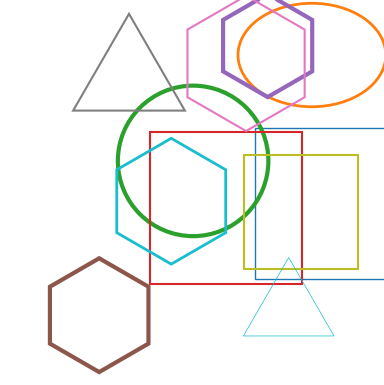[{"shape": "square", "thickness": 1, "radius": 0.98, "center": [0.857, 0.471]}, {"shape": "oval", "thickness": 2, "radius": 0.96, "center": [0.81, 0.857]}, {"shape": "circle", "thickness": 3, "radius": 0.98, "center": [0.502, 0.582]}, {"shape": "square", "thickness": 1.5, "radius": 0.99, "center": [0.587, 0.459]}, {"shape": "hexagon", "thickness": 3, "radius": 0.67, "center": [0.695, 0.881]}, {"shape": "hexagon", "thickness": 3, "radius": 0.74, "center": [0.258, 0.181]}, {"shape": "hexagon", "thickness": 1.5, "radius": 0.88, "center": [0.639, 0.835]}, {"shape": "triangle", "thickness": 1.5, "radius": 0.84, "center": [0.335, 0.797]}, {"shape": "square", "thickness": 1.5, "radius": 0.74, "center": [0.782, 0.451]}, {"shape": "hexagon", "thickness": 2, "radius": 0.82, "center": [0.445, 0.477]}, {"shape": "triangle", "thickness": 0.5, "radius": 0.68, "center": [0.75, 0.195]}]